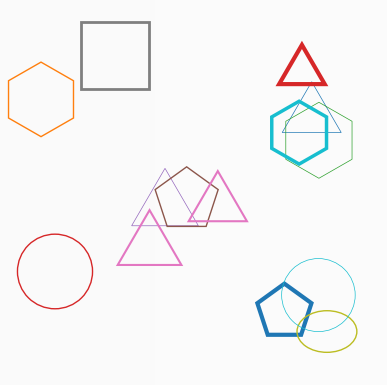[{"shape": "pentagon", "thickness": 3, "radius": 0.37, "center": [0.734, 0.19]}, {"shape": "triangle", "thickness": 0.5, "radius": 0.44, "center": [0.804, 0.7]}, {"shape": "hexagon", "thickness": 1, "radius": 0.48, "center": [0.106, 0.742]}, {"shape": "hexagon", "thickness": 0.5, "radius": 0.49, "center": [0.823, 0.636]}, {"shape": "triangle", "thickness": 3, "radius": 0.34, "center": [0.779, 0.815]}, {"shape": "circle", "thickness": 1, "radius": 0.48, "center": [0.142, 0.295]}, {"shape": "triangle", "thickness": 0.5, "radius": 0.5, "center": [0.426, 0.463]}, {"shape": "pentagon", "thickness": 1, "radius": 0.43, "center": [0.482, 0.481]}, {"shape": "triangle", "thickness": 1.5, "radius": 0.43, "center": [0.562, 0.469]}, {"shape": "triangle", "thickness": 1.5, "radius": 0.47, "center": [0.386, 0.359]}, {"shape": "square", "thickness": 2, "radius": 0.44, "center": [0.296, 0.855]}, {"shape": "oval", "thickness": 1, "radius": 0.39, "center": [0.844, 0.139]}, {"shape": "circle", "thickness": 0.5, "radius": 0.47, "center": [0.822, 0.234]}, {"shape": "hexagon", "thickness": 2.5, "radius": 0.41, "center": [0.772, 0.655]}]